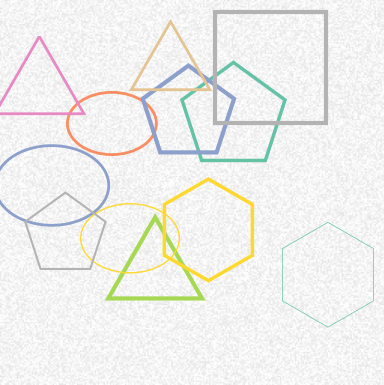[{"shape": "pentagon", "thickness": 2.5, "radius": 0.7, "center": [0.607, 0.697]}, {"shape": "hexagon", "thickness": 0.5, "radius": 0.68, "center": [0.852, 0.286]}, {"shape": "oval", "thickness": 2, "radius": 0.58, "center": [0.291, 0.679]}, {"shape": "oval", "thickness": 2, "radius": 0.74, "center": [0.135, 0.518]}, {"shape": "pentagon", "thickness": 3, "radius": 0.62, "center": [0.489, 0.705]}, {"shape": "triangle", "thickness": 2, "radius": 0.67, "center": [0.102, 0.771]}, {"shape": "triangle", "thickness": 3, "radius": 0.7, "center": [0.403, 0.295]}, {"shape": "oval", "thickness": 1, "radius": 0.64, "center": [0.338, 0.381]}, {"shape": "hexagon", "thickness": 2.5, "radius": 0.66, "center": [0.541, 0.403]}, {"shape": "triangle", "thickness": 2, "radius": 0.59, "center": [0.443, 0.826]}, {"shape": "pentagon", "thickness": 1.5, "radius": 0.55, "center": [0.17, 0.39]}, {"shape": "square", "thickness": 3, "radius": 0.72, "center": [0.703, 0.825]}]